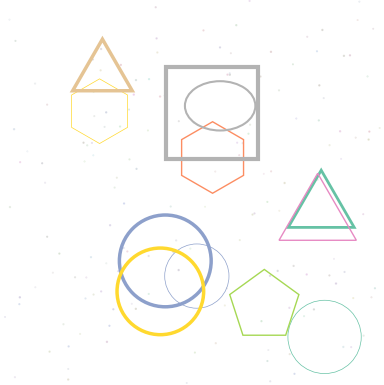[{"shape": "circle", "thickness": 0.5, "radius": 0.48, "center": [0.843, 0.125]}, {"shape": "triangle", "thickness": 2, "radius": 0.49, "center": [0.834, 0.459]}, {"shape": "hexagon", "thickness": 1, "radius": 0.46, "center": [0.552, 0.591]}, {"shape": "circle", "thickness": 2.5, "radius": 0.6, "center": [0.429, 0.322]}, {"shape": "circle", "thickness": 0.5, "radius": 0.42, "center": [0.511, 0.283]}, {"shape": "triangle", "thickness": 1, "radius": 0.58, "center": [0.825, 0.434]}, {"shape": "pentagon", "thickness": 1, "radius": 0.47, "center": [0.687, 0.206]}, {"shape": "hexagon", "thickness": 0.5, "radius": 0.42, "center": [0.259, 0.711]}, {"shape": "circle", "thickness": 2.5, "radius": 0.56, "center": [0.416, 0.243]}, {"shape": "triangle", "thickness": 2.5, "radius": 0.45, "center": [0.266, 0.809]}, {"shape": "square", "thickness": 3, "radius": 0.6, "center": [0.551, 0.708]}, {"shape": "oval", "thickness": 1.5, "radius": 0.46, "center": [0.572, 0.725]}]